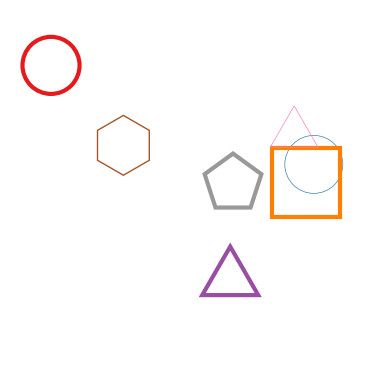[{"shape": "circle", "thickness": 3, "radius": 0.37, "center": [0.133, 0.83]}, {"shape": "circle", "thickness": 0.5, "radius": 0.38, "center": [0.815, 0.573]}, {"shape": "triangle", "thickness": 3, "radius": 0.42, "center": [0.598, 0.275]}, {"shape": "square", "thickness": 3, "radius": 0.44, "center": [0.795, 0.526]}, {"shape": "hexagon", "thickness": 1, "radius": 0.39, "center": [0.321, 0.623]}, {"shape": "triangle", "thickness": 0.5, "radius": 0.36, "center": [0.764, 0.653]}, {"shape": "pentagon", "thickness": 3, "radius": 0.39, "center": [0.605, 0.524]}]